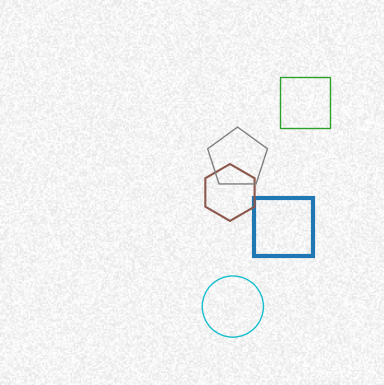[{"shape": "square", "thickness": 3, "radius": 0.38, "center": [0.736, 0.41]}, {"shape": "square", "thickness": 1, "radius": 0.33, "center": [0.792, 0.733]}, {"shape": "hexagon", "thickness": 1.5, "radius": 0.37, "center": [0.597, 0.5]}, {"shape": "pentagon", "thickness": 1, "radius": 0.41, "center": [0.617, 0.588]}, {"shape": "circle", "thickness": 1, "radius": 0.4, "center": [0.605, 0.204]}]